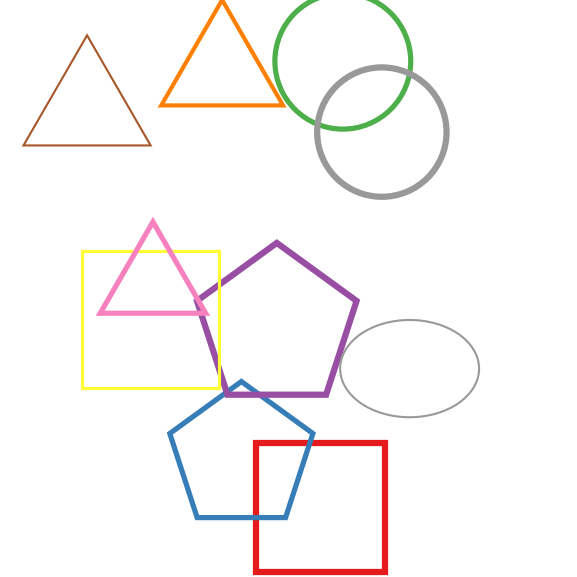[{"shape": "square", "thickness": 3, "radius": 0.56, "center": [0.555, 0.12]}, {"shape": "pentagon", "thickness": 2.5, "radius": 0.65, "center": [0.418, 0.208]}, {"shape": "circle", "thickness": 2.5, "radius": 0.59, "center": [0.594, 0.893]}, {"shape": "pentagon", "thickness": 3, "radius": 0.73, "center": [0.479, 0.433]}, {"shape": "triangle", "thickness": 2, "radius": 0.61, "center": [0.385, 0.877]}, {"shape": "square", "thickness": 1.5, "radius": 0.59, "center": [0.261, 0.446]}, {"shape": "triangle", "thickness": 1, "radius": 0.64, "center": [0.151, 0.811]}, {"shape": "triangle", "thickness": 2.5, "radius": 0.53, "center": [0.265, 0.509]}, {"shape": "circle", "thickness": 3, "radius": 0.56, "center": [0.661, 0.77]}, {"shape": "oval", "thickness": 1, "radius": 0.6, "center": [0.709, 0.361]}]